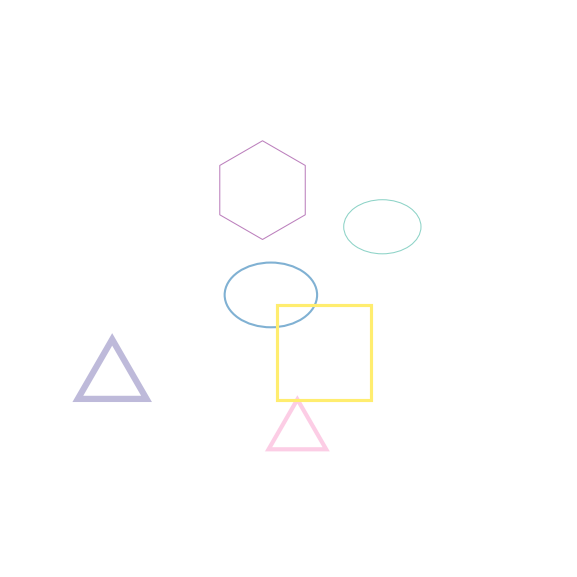[{"shape": "oval", "thickness": 0.5, "radius": 0.33, "center": [0.662, 0.606]}, {"shape": "triangle", "thickness": 3, "radius": 0.34, "center": [0.194, 0.343]}, {"shape": "oval", "thickness": 1, "radius": 0.4, "center": [0.469, 0.488]}, {"shape": "triangle", "thickness": 2, "radius": 0.29, "center": [0.515, 0.25]}, {"shape": "hexagon", "thickness": 0.5, "radius": 0.43, "center": [0.455, 0.67]}, {"shape": "square", "thickness": 1.5, "radius": 0.41, "center": [0.561, 0.389]}]